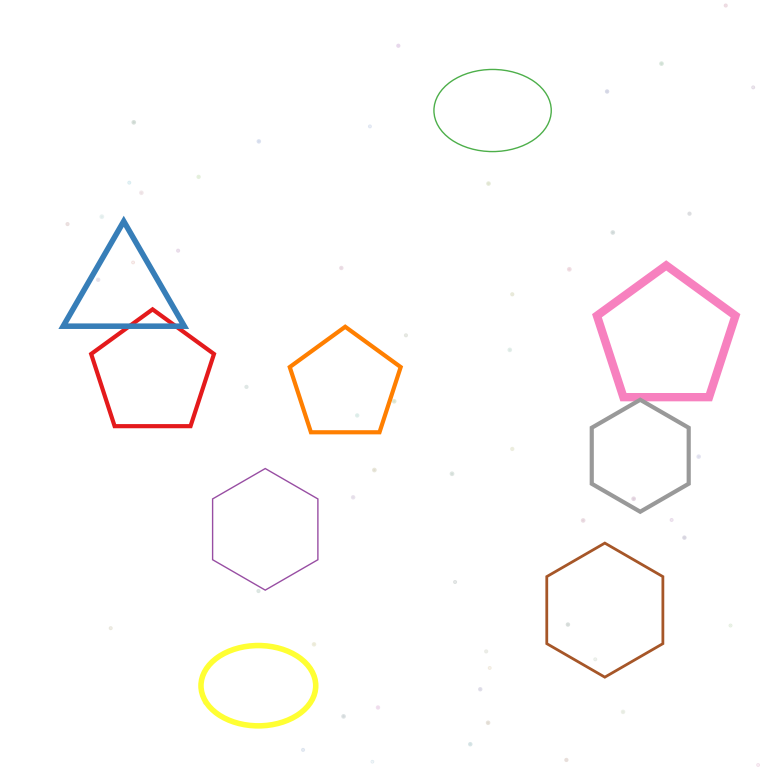[{"shape": "pentagon", "thickness": 1.5, "radius": 0.42, "center": [0.198, 0.514]}, {"shape": "triangle", "thickness": 2, "radius": 0.45, "center": [0.161, 0.622]}, {"shape": "oval", "thickness": 0.5, "radius": 0.38, "center": [0.64, 0.856]}, {"shape": "hexagon", "thickness": 0.5, "radius": 0.39, "center": [0.344, 0.313]}, {"shape": "pentagon", "thickness": 1.5, "radius": 0.38, "center": [0.448, 0.5]}, {"shape": "oval", "thickness": 2, "radius": 0.37, "center": [0.336, 0.109]}, {"shape": "hexagon", "thickness": 1, "radius": 0.44, "center": [0.785, 0.208]}, {"shape": "pentagon", "thickness": 3, "radius": 0.47, "center": [0.865, 0.561]}, {"shape": "hexagon", "thickness": 1.5, "radius": 0.36, "center": [0.831, 0.408]}]